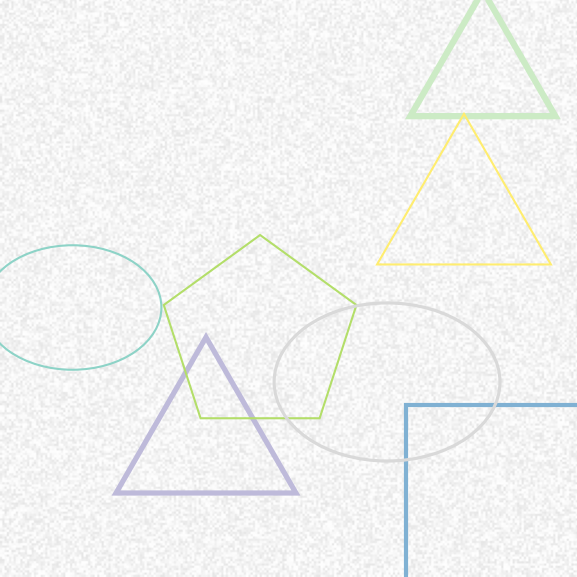[{"shape": "oval", "thickness": 1, "radius": 0.77, "center": [0.125, 0.467]}, {"shape": "triangle", "thickness": 2.5, "radius": 0.9, "center": [0.357, 0.235]}, {"shape": "square", "thickness": 2, "radius": 0.97, "center": [0.896, 0.104]}, {"shape": "pentagon", "thickness": 1, "radius": 0.88, "center": [0.45, 0.417]}, {"shape": "oval", "thickness": 1.5, "radius": 0.98, "center": [0.67, 0.338]}, {"shape": "triangle", "thickness": 3, "radius": 0.72, "center": [0.836, 0.871]}, {"shape": "triangle", "thickness": 1, "radius": 0.87, "center": [0.803, 0.628]}]